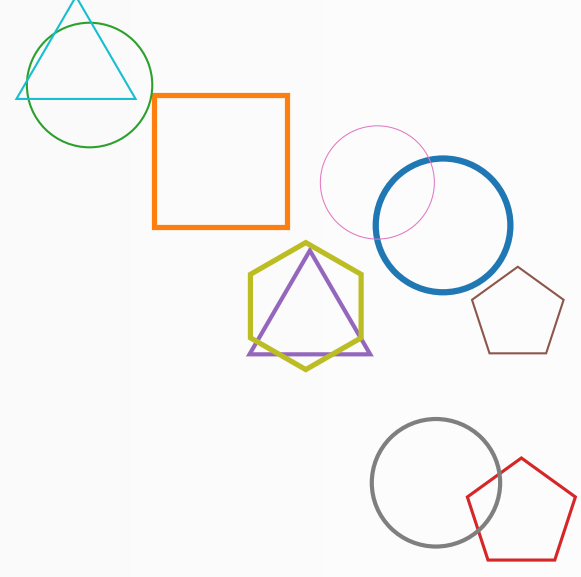[{"shape": "circle", "thickness": 3, "radius": 0.58, "center": [0.762, 0.609]}, {"shape": "square", "thickness": 2.5, "radius": 0.57, "center": [0.379, 0.72]}, {"shape": "circle", "thickness": 1, "radius": 0.54, "center": [0.154, 0.852]}, {"shape": "pentagon", "thickness": 1.5, "radius": 0.49, "center": [0.897, 0.108]}, {"shape": "triangle", "thickness": 2, "radius": 0.6, "center": [0.533, 0.446]}, {"shape": "pentagon", "thickness": 1, "radius": 0.41, "center": [0.891, 0.454]}, {"shape": "circle", "thickness": 0.5, "radius": 0.49, "center": [0.649, 0.683]}, {"shape": "circle", "thickness": 2, "radius": 0.55, "center": [0.75, 0.163]}, {"shape": "hexagon", "thickness": 2.5, "radius": 0.55, "center": [0.526, 0.469]}, {"shape": "triangle", "thickness": 1, "radius": 0.59, "center": [0.131, 0.887]}]